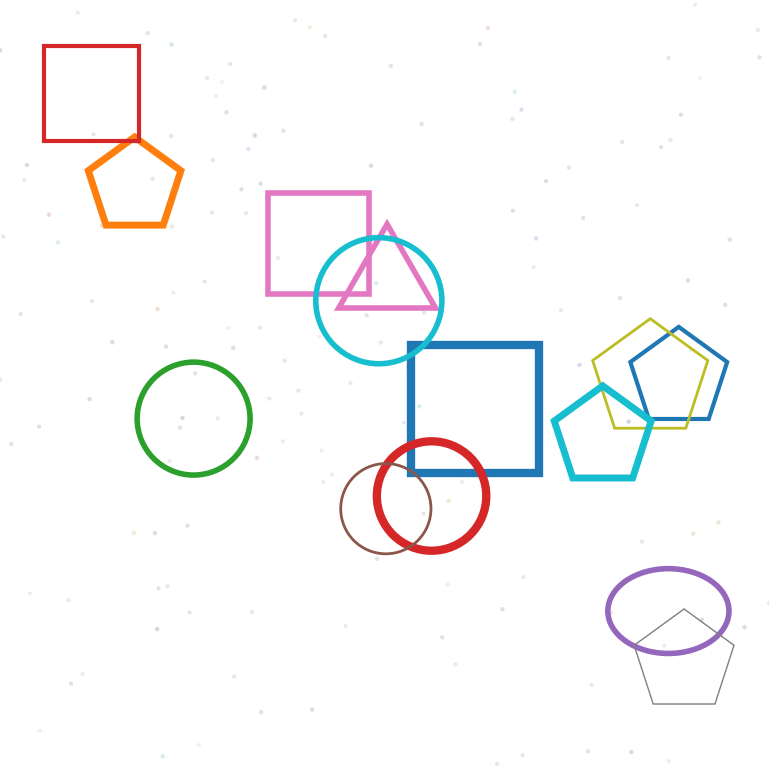[{"shape": "pentagon", "thickness": 1.5, "radius": 0.33, "center": [0.882, 0.509]}, {"shape": "square", "thickness": 3, "radius": 0.42, "center": [0.617, 0.469]}, {"shape": "pentagon", "thickness": 2.5, "radius": 0.32, "center": [0.175, 0.759]}, {"shape": "circle", "thickness": 2, "radius": 0.37, "center": [0.251, 0.456]}, {"shape": "square", "thickness": 1.5, "radius": 0.31, "center": [0.119, 0.879]}, {"shape": "circle", "thickness": 3, "radius": 0.36, "center": [0.56, 0.356]}, {"shape": "oval", "thickness": 2, "radius": 0.39, "center": [0.868, 0.206]}, {"shape": "circle", "thickness": 1, "radius": 0.29, "center": [0.501, 0.339]}, {"shape": "triangle", "thickness": 2, "radius": 0.36, "center": [0.503, 0.636]}, {"shape": "square", "thickness": 2, "radius": 0.33, "center": [0.414, 0.684]}, {"shape": "pentagon", "thickness": 0.5, "radius": 0.34, "center": [0.888, 0.141]}, {"shape": "pentagon", "thickness": 1, "radius": 0.39, "center": [0.844, 0.507]}, {"shape": "pentagon", "thickness": 2.5, "radius": 0.33, "center": [0.783, 0.433]}, {"shape": "circle", "thickness": 2, "radius": 0.41, "center": [0.492, 0.609]}]